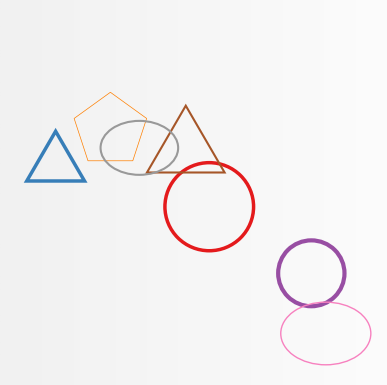[{"shape": "circle", "thickness": 2.5, "radius": 0.57, "center": [0.54, 0.463]}, {"shape": "triangle", "thickness": 2.5, "radius": 0.43, "center": [0.144, 0.573]}, {"shape": "circle", "thickness": 3, "radius": 0.43, "center": [0.803, 0.29]}, {"shape": "pentagon", "thickness": 0.5, "radius": 0.49, "center": [0.285, 0.662]}, {"shape": "triangle", "thickness": 1.5, "radius": 0.58, "center": [0.479, 0.61]}, {"shape": "oval", "thickness": 1, "radius": 0.58, "center": [0.841, 0.134]}, {"shape": "oval", "thickness": 1.5, "radius": 0.5, "center": [0.36, 0.616]}]